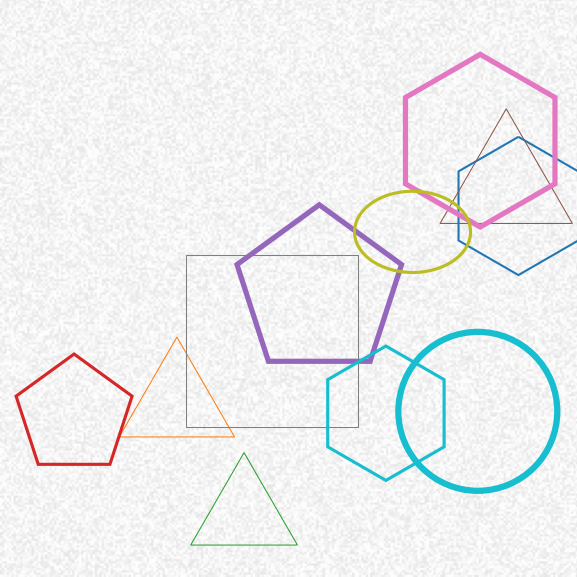[{"shape": "hexagon", "thickness": 1, "radius": 0.6, "center": [0.898, 0.643]}, {"shape": "triangle", "thickness": 0.5, "radius": 0.58, "center": [0.306, 0.3]}, {"shape": "triangle", "thickness": 0.5, "radius": 0.53, "center": [0.423, 0.109]}, {"shape": "pentagon", "thickness": 1.5, "radius": 0.53, "center": [0.128, 0.281]}, {"shape": "pentagon", "thickness": 2.5, "radius": 0.75, "center": [0.553, 0.495]}, {"shape": "triangle", "thickness": 0.5, "radius": 0.66, "center": [0.877, 0.678]}, {"shape": "hexagon", "thickness": 2.5, "radius": 0.75, "center": [0.832, 0.756]}, {"shape": "square", "thickness": 0.5, "radius": 0.75, "center": [0.471, 0.408]}, {"shape": "oval", "thickness": 1.5, "radius": 0.5, "center": [0.714, 0.598]}, {"shape": "circle", "thickness": 3, "radius": 0.69, "center": [0.827, 0.287]}, {"shape": "hexagon", "thickness": 1.5, "radius": 0.58, "center": [0.668, 0.284]}]